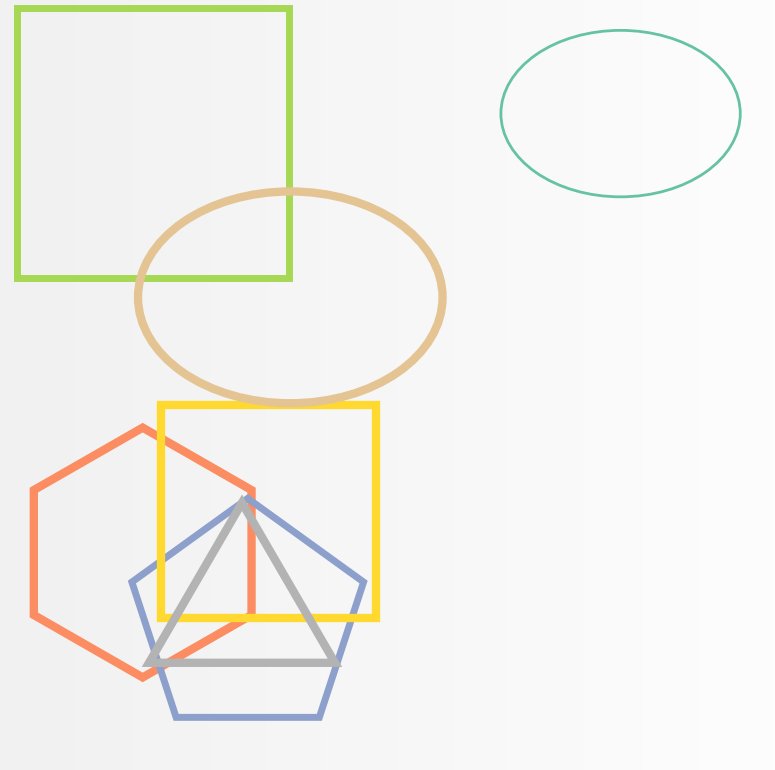[{"shape": "oval", "thickness": 1, "radius": 0.77, "center": [0.801, 0.852]}, {"shape": "hexagon", "thickness": 3, "radius": 0.81, "center": [0.184, 0.282]}, {"shape": "pentagon", "thickness": 2.5, "radius": 0.79, "center": [0.32, 0.196]}, {"shape": "square", "thickness": 2.5, "radius": 0.88, "center": [0.198, 0.814]}, {"shape": "square", "thickness": 3, "radius": 0.69, "center": [0.346, 0.336]}, {"shape": "oval", "thickness": 3, "radius": 0.98, "center": [0.375, 0.614]}, {"shape": "triangle", "thickness": 3, "radius": 0.69, "center": [0.312, 0.208]}]